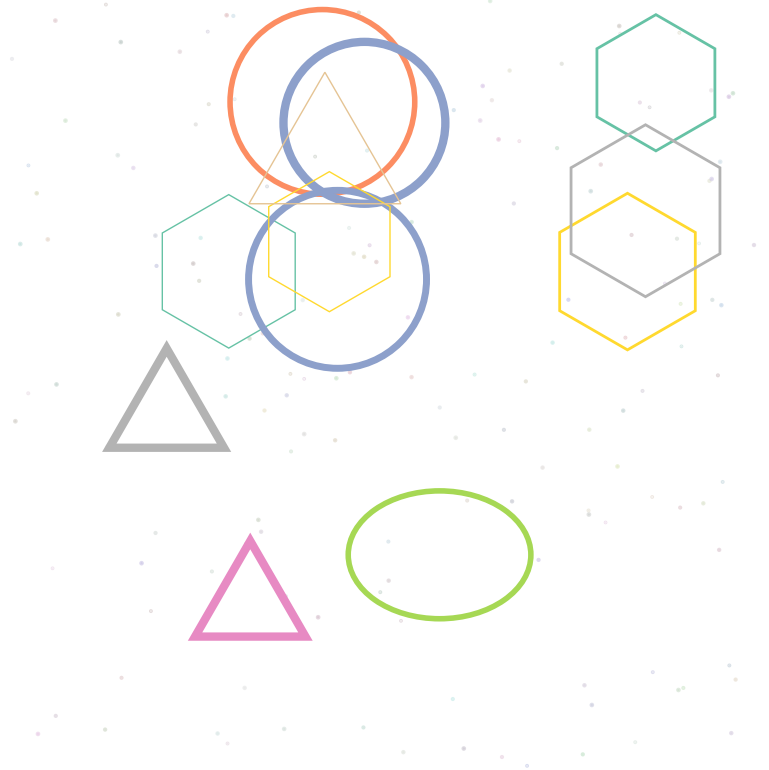[{"shape": "hexagon", "thickness": 1, "radius": 0.44, "center": [0.852, 0.893]}, {"shape": "hexagon", "thickness": 0.5, "radius": 0.5, "center": [0.297, 0.648]}, {"shape": "circle", "thickness": 2, "radius": 0.6, "center": [0.419, 0.868]}, {"shape": "circle", "thickness": 2.5, "radius": 0.58, "center": [0.438, 0.637]}, {"shape": "circle", "thickness": 3, "radius": 0.53, "center": [0.473, 0.841]}, {"shape": "triangle", "thickness": 3, "radius": 0.41, "center": [0.325, 0.215]}, {"shape": "oval", "thickness": 2, "radius": 0.59, "center": [0.571, 0.279]}, {"shape": "hexagon", "thickness": 1, "radius": 0.51, "center": [0.815, 0.647]}, {"shape": "hexagon", "thickness": 0.5, "radius": 0.45, "center": [0.428, 0.686]}, {"shape": "triangle", "thickness": 0.5, "radius": 0.57, "center": [0.422, 0.792]}, {"shape": "triangle", "thickness": 3, "radius": 0.43, "center": [0.216, 0.462]}, {"shape": "hexagon", "thickness": 1, "radius": 0.56, "center": [0.838, 0.726]}]